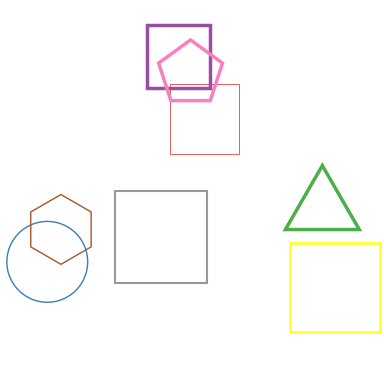[{"shape": "square", "thickness": 0.5, "radius": 0.45, "center": [0.531, 0.692]}, {"shape": "circle", "thickness": 1, "radius": 0.52, "center": [0.123, 0.32]}, {"shape": "triangle", "thickness": 2.5, "radius": 0.55, "center": [0.837, 0.459]}, {"shape": "square", "thickness": 2.5, "radius": 0.41, "center": [0.463, 0.853]}, {"shape": "square", "thickness": 2, "radius": 0.58, "center": [0.87, 0.254]}, {"shape": "hexagon", "thickness": 1, "radius": 0.45, "center": [0.158, 0.404]}, {"shape": "pentagon", "thickness": 2.5, "radius": 0.44, "center": [0.495, 0.809]}, {"shape": "square", "thickness": 1.5, "radius": 0.6, "center": [0.417, 0.386]}]